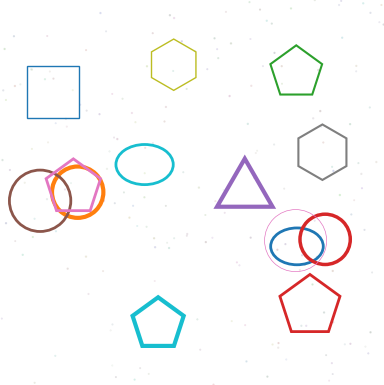[{"shape": "square", "thickness": 1, "radius": 0.34, "center": [0.138, 0.76]}, {"shape": "oval", "thickness": 2, "radius": 0.34, "center": [0.771, 0.36]}, {"shape": "circle", "thickness": 3, "radius": 0.33, "center": [0.202, 0.501]}, {"shape": "pentagon", "thickness": 1.5, "radius": 0.35, "center": [0.77, 0.812]}, {"shape": "pentagon", "thickness": 2, "radius": 0.41, "center": [0.805, 0.205]}, {"shape": "circle", "thickness": 2.5, "radius": 0.33, "center": [0.844, 0.378]}, {"shape": "triangle", "thickness": 3, "radius": 0.42, "center": [0.636, 0.505]}, {"shape": "circle", "thickness": 2, "radius": 0.4, "center": [0.104, 0.478]}, {"shape": "pentagon", "thickness": 2, "radius": 0.37, "center": [0.191, 0.513]}, {"shape": "circle", "thickness": 0.5, "radius": 0.4, "center": [0.768, 0.375]}, {"shape": "hexagon", "thickness": 1.5, "radius": 0.36, "center": [0.837, 0.605]}, {"shape": "hexagon", "thickness": 1, "radius": 0.33, "center": [0.451, 0.832]}, {"shape": "pentagon", "thickness": 3, "radius": 0.35, "center": [0.411, 0.158]}, {"shape": "oval", "thickness": 2, "radius": 0.37, "center": [0.376, 0.573]}]